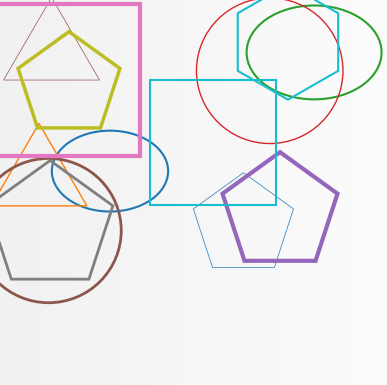[{"shape": "pentagon", "thickness": 0.5, "radius": 0.68, "center": [0.628, 0.415]}, {"shape": "oval", "thickness": 1.5, "radius": 0.75, "center": [0.284, 0.556]}, {"shape": "triangle", "thickness": 1, "radius": 0.71, "center": [0.101, 0.537]}, {"shape": "oval", "thickness": 1.5, "radius": 0.87, "center": [0.811, 0.864]}, {"shape": "circle", "thickness": 1, "radius": 0.95, "center": [0.696, 0.816]}, {"shape": "pentagon", "thickness": 3, "radius": 0.78, "center": [0.723, 0.449]}, {"shape": "triangle", "thickness": 0.5, "radius": 0.72, "center": [0.133, 0.864]}, {"shape": "circle", "thickness": 2, "radius": 0.94, "center": [0.125, 0.401]}, {"shape": "square", "thickness": 3, "radius": 0.98, "center": [0.165, 0.792]}, {"shape": "pentagon", "thickness": 2, "radius": 0.85, "center": [0.129, 0.413]}, {"shape": "pentagon", "thickness": 2.5, "radius": 0.69, "center": [0.178, 0.78]}, {"shape": "square", "thickness": 1.5, "radius": 0.81, "center": [0.55, 0.629]}, {"shape": "hexagon", "thickness": 1.5, "radius": 0.75, "center": [0.743, 0.891]}]